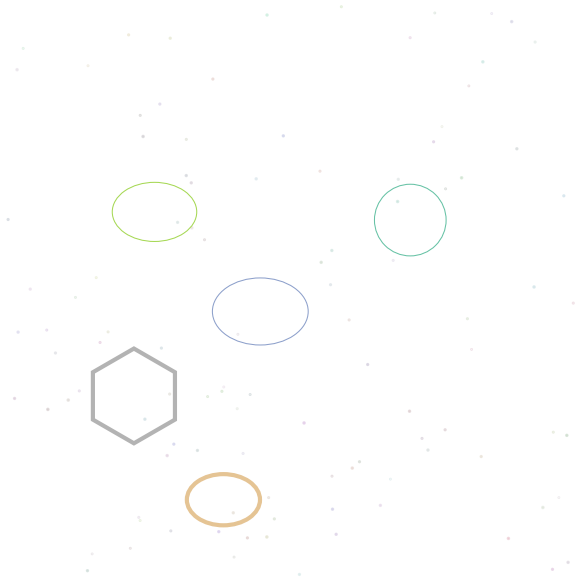[{"shape": "circle", "thickness": 0.5, "radius": 0.31, "center": [0.71, 0.618]}, {"shape": "oval", "thickness": 0.5, "radius": 0.41, "center": [0.451, 0.46]}, {"shape": "oval", "thickness": 0.5, "radius": 0.37, "center": [0.268, 0.632]}, {"shape": "oval", "thickness": 2, "radius": 0.32, "center": [0.387, 0.134]}, {"shape": "hexagon", "thickness": 2, "radius": 0.41, "center": [0.232, 0.314]}]